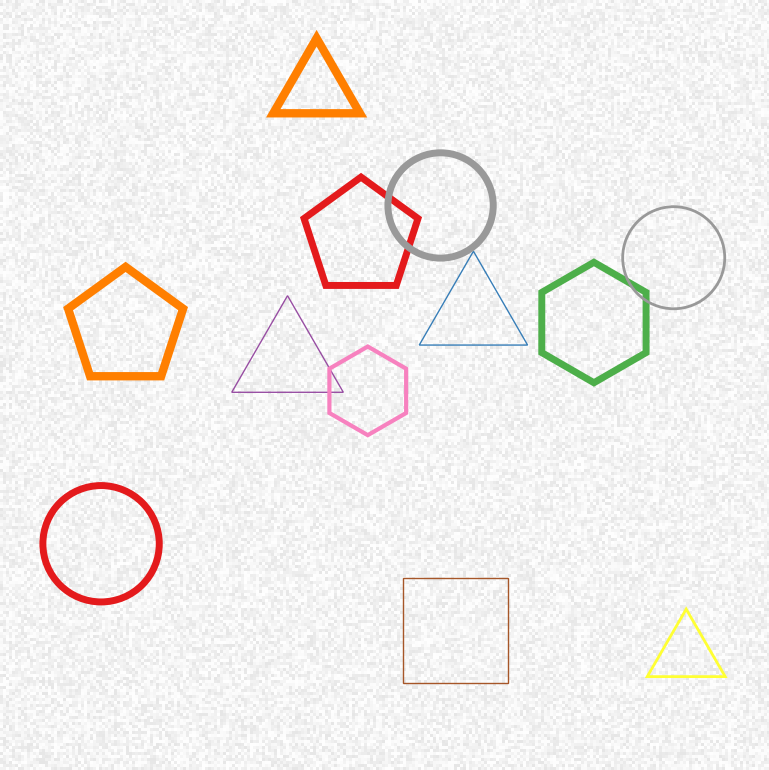[{"shape": "circle", "thickness": 2.5, "radius": 0.38, "center": [0.131, 0.294]}, {"shape": "pentagon", "thickness": 2.5, "radius": 0.39, "center": [0.469, 0.692]}, {"shape": "triangle", "thickness": 0.5, "radius": 0.41, "center": [0.615, 0.592]}, {"shape": "hexagon", "thickness": 2.5, "radius": 0.39, "center": [0.771, 0.581]}, {"shape": "triangle", "thickness": 0.5, "radius": 0.42, "center": [0.373, 0.532]}, {"shape": "triangle", "thickness": 3, "radius": 0.32, "center": [0.411, 0.885]}, {"shape": "pentagon", "thickness": 3, "radius": 0.39, "center": [0.163, 0.575]}, {"shape": "triangle", "thickness": 1, "radius": 0.29, "center": [0.891, 0.15]}, {"shape": "square", "thickness": 0.5, "radius": 0.34, "center": [0.592, 0.181]}, {"shape": "hexagon", "thickness": 1.5, "radius": 0.29, "center": [0.478, 0.492]}, {"shape": "circle", "thickness": 2.5, "radius": 0.34, "center": [0.572, 0.733]}, {"shape": "circle", "thickness": 1, "radius": 0.33, "center": [0.875, 0.665]}]